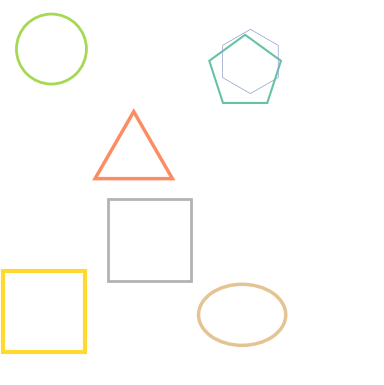[{"shape": "pentagon", "thickness": 1.5, "radius": 0.49, "center": [0.637, 0.812]}, {"shape": "triangle", "thickness": 2.5, "radius": 0.58, "center": [0.347, 0.594]}, {"shape": "hexagon", "thickness": 0.5, "radius": 0.42, "center": [0.65, 0.84]}, {"shape": "circle", "thickness": 2, "radius": 0.45, "center": [0.134, 0.873]}, {"shape": "square", "thickness": 3, "radius": 0.53, "center": [0.114, 0.191]}, {"shape": "oval", "thickness": 2.5, "radius": 0.57, "center": [0.629, 0.182]}, {"shape": "square", "thickness": 2, "radius": 0.54, "center": [0.388, 0.377]}]